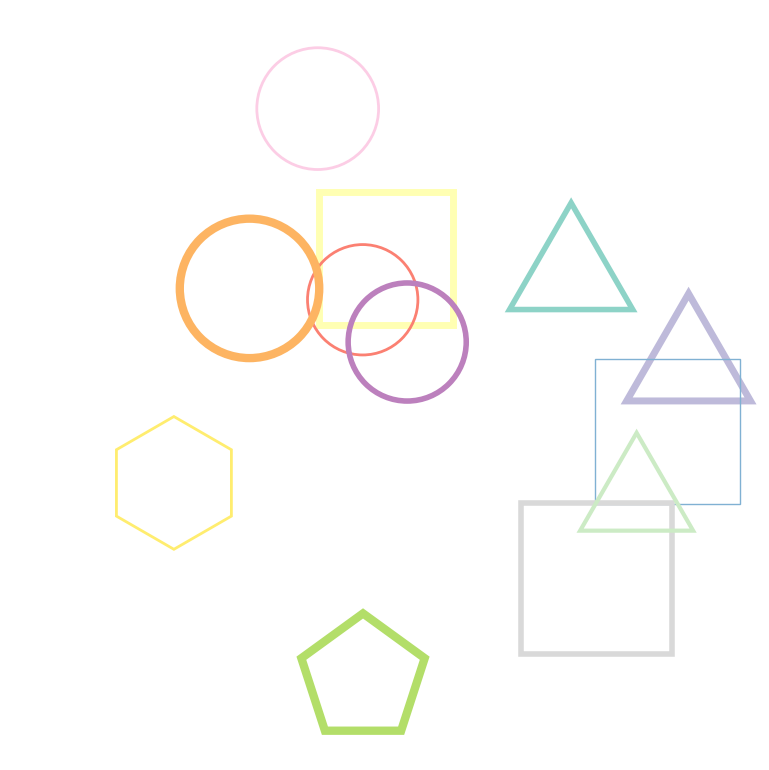[{"shape": "triangle", "thickness": 2, "radius": 0.46, "center": [0.742, 0.644]}, {"shape": "square", "thickness": 2.5, "radius": 0.43, "center": [0.501, 0.664]}, {"shape": "triangle", "thickness": 2.5, "radius": 0.46, "center": [0.894, 0.526]}, {"shape": "circle", "thickness": 1, "radius": 0.36, "center": [0.471, 0.611]}, {"shape": "square", "thickness": 0.5, "radius": 0.47, "center": [0.867, 0.439]}, {"shape": "circle", "thickness": 3, "radius": 0.45, "center": [0.324, 0.625]}, {"shape": "pentagon", "thickness": 3, "radius": 0.42, "center": [0.471, 0.119]}, {"shape": "circle", "thickness": 1, "radius": 0.4, "center": [0.413, 0.859]}, {"shape": "square", "thickness": 2, "radius": 0.49, "center": [0.775, 0.249]}, {"shape": "circle", "thickness": 2, "radius": 0.38, "center": [0.529, 0.556]}, {"shape": "triangle", "thickness": 1.5, "radius": 0.42, "center": [0.827, 0.353]}, {"shape": "hexagon", "thickness": 1, "radius": 0.43, "center": [0.226, 0.373]}]